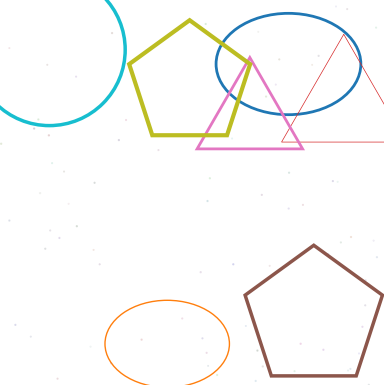[{"shape": "oval", "thickness": 2, "radius": 0.94, "center": [0.749, 0.834]}, {"shape": "oval", "thickness": 1, "radius": 0.81, "center": [0.434, 0.107]}, {"shape": "triangle", "thickness": 0.5, "radius": 0.93, "center": [0.893, 0.724]}, {"shape": "pentagon", "thickness": 2.5, "radius": 0.94, "center": [0.815, 0.175]}, {"shape": "triangle", "thickness": 2, "radius": 0.79, "center": [0.649, 0.692]}, {"shape": "pentagon", "thickness": 3, "radius": 0.83, "center": [0.493, 0.782]}, {"shape": "circle", "thickness": 2.5, "radius": 0.99, "center": [0.128, 0.871]}]